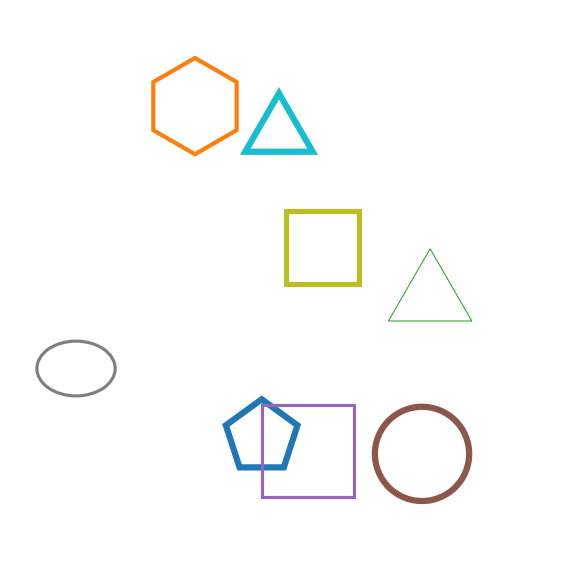[{"shape": "pentagon", "thickness": 3, "radius": 0.33, "center": [0.453, 0.243]}, {"shape": "hexagon", "thickness": 2, "radius": 0.42, "center": [0.338, 0.815]}, {"shape": "triangle", "thickness": 0.5, "radius": 0.42, "center": [0.745, 0.485]}, {"shape": "square", "thickness": 1.5, "radius": 0.4, "center": [0.533, 0.218]}, {"shape": "circle", "thickness": 3, "radius": 0.41, "center": [0.731, 0.213]}, {"shape": "oval", "thickness": 1.5, "radius": 0.34, "center": [0.132, 0.361]}, {"shape": "square", "thickness": 2.5, "radius": 0.32, "center": [0.558, 0.57]}, {"shape": "triangle", "thickness": 3, "radius": 0.34, "center": [0.483, 0.77]}]